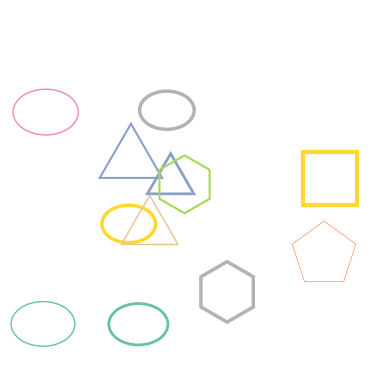[{"shape": "oval", "thickness": 1, "radius": 0.41, "center": [0.112, 0.159]}, {"shape": "oval", "thickness": 2, "radius": 0.38, "center": [0.359, 0.158]}, {"shape": "pentagon", "thickness": 0.5, "radius": 0.43, "center": [0.842, 0.339]}, {"shape": "triangle", "thickness": 1.5, "radius": 0.47, "center": [0.34, 0.585]}, {"shape": "triangle", "thickness": 2, "radius": 0.35, "center": [0.443, 0.531]}, {"shape": "oval", "thickness": 1, "radius": 0.42, "center": [0.119, 0.709]}, {"shape": "hexagon", "thickness": 1.5, "radius": 0.38, "center": [0.479, 0.521]}, {"shape": "oval", "thickness": 2.5, "radius": 0.35, "center": [0.334, 0.418]}, {"shape": "square", "thickness": 3, "radius": 0.35, "center": [0.857, 0.537]}, {"shape": "triangle", "thickness": 1, "radius": 0.43, "center": [0.389, 0.408]}, {"shape": "oval", "thickness": 2.5, "radius": 0.35, "center": [0.433, 0.714]}, {"shape": "hexagon", "thickness": 2.5, "radius": 0.39, "center": [0.59, 0.242]}]